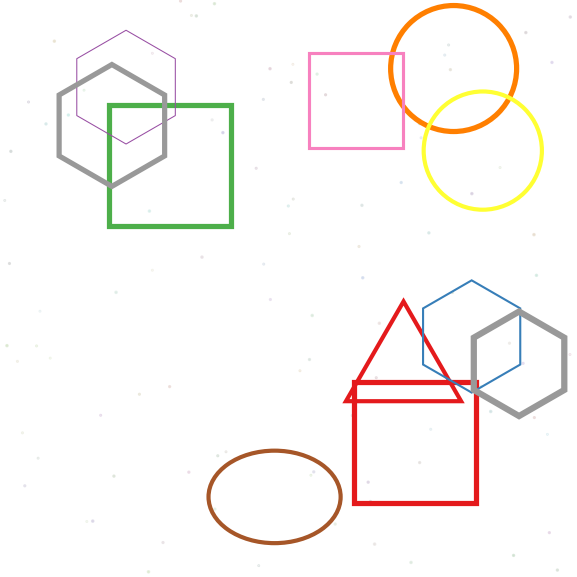[{"shape": "square", "thickness": 2.5, "radius": 0.53, "center": [0.718, 0.233]}, {"shape": "triangle", "thickness": 2, "radius": 0.58, "center": [0.699, 0.362]}, {"shape": "hexagon", "thickness": 1, "radius": 0.49, "center": [0.817, 0.416]}, {"shape": "square", "thickness": 2.5, "radius": 0.53, "center": [0.295, 0.712]}, {"shape": "hexagon", "thickness": 0.5, "radius": 0.49, "center": [0.218, 0.848]}, {"shape": "circle", "thickness": 2.5, "radius": 0.55, "center": [0.786, 0.88]}, {"shape": "circle", "thickness": 2, "radius": 0.51, "center": [0.836, 0.738]}, {"shape": "oval", "thickness": 2, "radius": 0.57, "center": [0.475, 0.139]}, {"shape": "square", "thickness": 1.5, "radius": 0.41, "center": [0.616, 0.825]}, {"shape": "hexagon", "thickness": 3, "radius": 0.45, "center": [0.899, 0.369]}, {"shape": "hexagon", "thickness": 2.5, "radius": 0.53, "center": [0.194, 0.782]}]